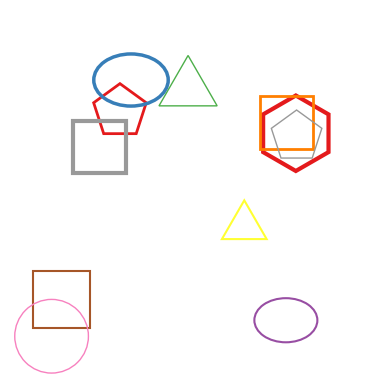[{"shape": "hexagon", "thickness": 3, "radius": 0.49, "center": [0.768, 0.654]}, {"shape": "pentagon", "thickness": 2, "radius": 0.36, "center": [0.312, 0.711]}, {"shape": "oval", "thickness": 2.5, "radius": 0.48, "center": [0.34, 0.792]}, {"shape": "triangle", "thickness": 1, "radius": 0.44, "center": [0.488, 0.769]}, {"shape": "oval", "thickness": 1.5, "radius": 0.41, "center": [0.743, 0.168]}, {"shape": "square", "thickness": 2, "radius": 0.35, "center": [0.744, 0.682]}, {"shape": "triangle", "thickness": 1.5, "radius": 0.34, "center": [0.634, 0.413]}, {"shape": "square", "thickness": 1.5, "radius": 0.37, "center": [0.16, 0.221]}, {"shape": "circle", "thickness": 1, "radius": 0.48, "center": [0.134, 0.127]}, {"shape": "pentagon", "thickness": 1, "radius": 0.34, "center": [0.77, 0.645]}, {"shape": "square", "thickness": 3, "radius": 0.34, "center": [0.259, 0.619]}]